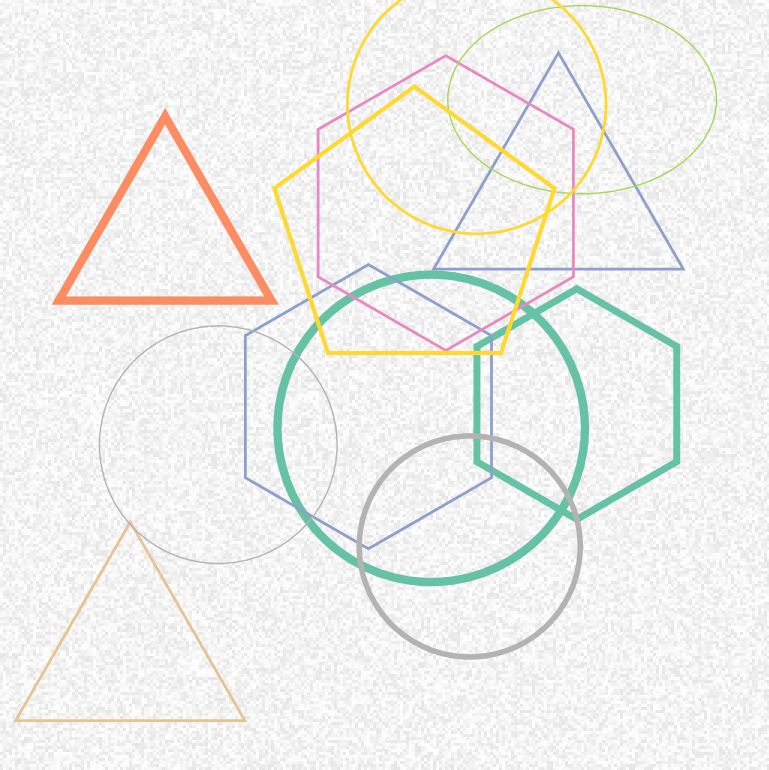[{"shape": "hexagon", "thickness": 2.5, "radius": 0.75, "center": [0.749, 0.475]}, {"shape": "circle", "thickness": 3, "radius": 1.0, "center": [0.56, 0.444]}, {"shape": "triangle", "thickness": 3, "radius": 0.8, "center": [0.214, 0.689]}, {"shape": "hexagon", "thickness": 1, "radius": 0.92, "center": [0.478, 0.472]}, {"shape": "triangle", "thickness": 1, "radius": 0.94, "center": [0.725, 0.744]}, {"shape": "hexagon", "thickness": 1, "radius": 0.96, "center": [0.579, 0.736]}, {"shape": "oval", "thickness": 0.5, "radius": 0.87, "center": [0.756, 0.871]}, {"shape": "pentagon", "thickness": 1.5, "radius": 0.96, "center": [0.538, 0.696]}, {"shape": "circle", "thickness": 1, "radius": 0.84, "center": [0.619, 0.864]}, {"shape": "triangle", "thickness": 1, "radius": 0.86, "center": [0.169, 0.15]}, {"shape": "circle", "thickness": 0.5, "radius": 0.77, "center": [0.283, 0.422]}, {"shape": "circle", "thickness": 2, "radius": 0.72, "center": [0.61, 0.29]}]